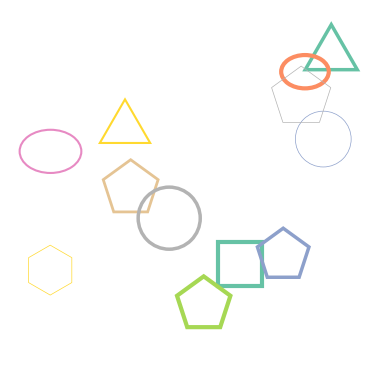[{"shape": "square", "thickness": 3, "radius": 0.29, "center": [0.624, 0.314]}, {"shape": "triangle", "thickness": 2.5, "radius": 0.39, "center": [0.86, 0.858]}, {"shape": "oval", "thickness": 3, "radius": 0.31, "center": [0.792, 0.814]}, {"shape": "circle", "thickness": 0.5, "radius": 0.36, "center": [0.84, 0.639]}, {"shape": "pentagon", "thickness": 2.5, "radius": 0.35, "center": [0.736, 0.337]}, {"shape": "oval", "thickness": 1.5, "radius": 0.4, "center": [0.131, 0.607]}, {"shape": "pentagon", "thickness": 3, "radius": 0.36, "center": [0.529, 0.209]}, {"shape": "hexagon", "thickness": 0.5, "radius": 0.32, "center": [0.13, 0.298]}, {"shape": "triangle", "thickness": 1.5, "radius": 0.38, "center": [0.325, 0.666]}, {"shape": "pentagon", "thickness": 2, "radius": 0.37, "center": [0.339, 0.51]}, {"shape": "circle", "thickness": 2.5, "radius": 0.4, "center": [0.439, 0.433]}, {"shape": "pentagon", "thickness": 0.5, "radius": 0.4, "center": [0.782, 0.747]}]